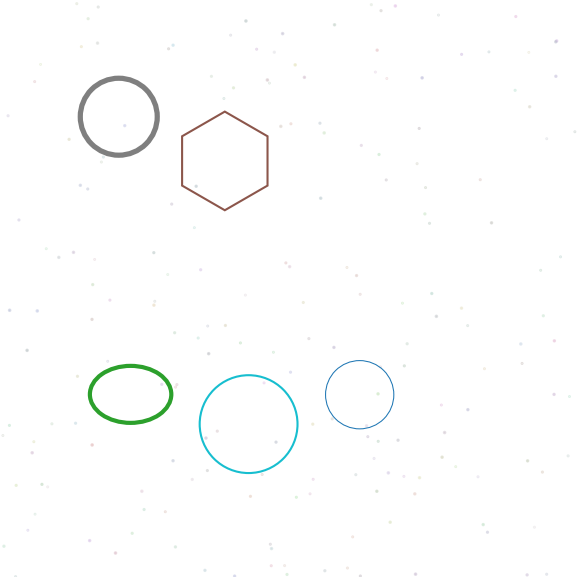[{"shape": "circle", "thickness": 0.5, "radius": 0.3, "center": [0.623, 0.316]}, {"shape": "oval", "thickness": 2, "radius": 0.35, "center": [0.226, 0.316]}, {"shape": "hexagon", "thickness": 1, "radius": 0.43, "center": [0.389, 0.72]}, {"shape": "circle", "thickness": 2.5, "radius": 0.33, "center": [0.206, 0.797]}, {"shape": "circle", "thickness": 1, "radius": 0.42, "center": [0.43, 0.265]}]